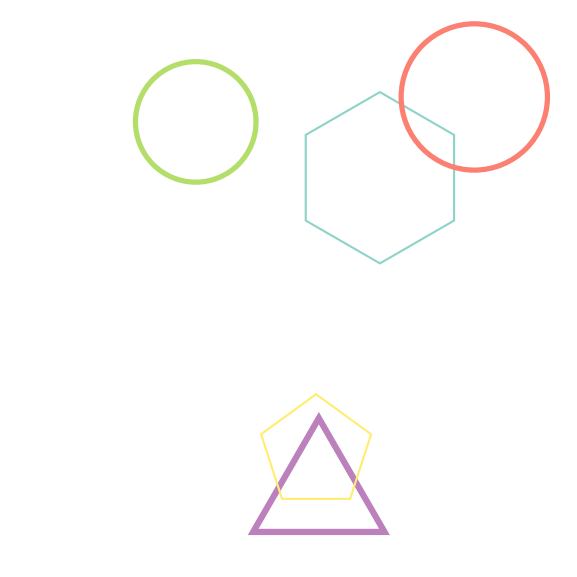[{"shape": "hexagon", "thickness": 1, "radius": 0.74, "center": [0.658, 0.691]}, {"shape": "circle", "thickness": 2.5, "radius": 0.63, "center": [0.821, 0.831]}, {"shape": "circle", "thickness": 2.5, "radius": 0.52, "center": [0.339, 0.788]}, {"shape": "triangle", "thickness": 3, "radius": 0.66, "center": [0.552, 0.144]}, {"shape": "pentagon", "thickness": 1, "radius": 0.5, "center": [0.547, 0.216]}]